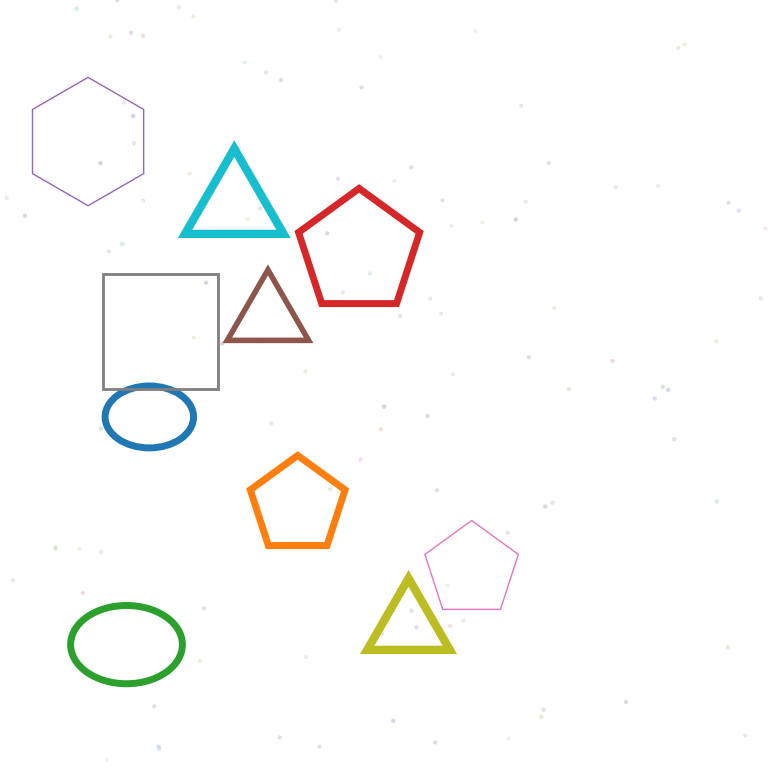[{"shape": "oval", "thickness": 2.5, "radius": 0.29, "center": [0.194, 0.459]}, {"shape": "pentagon", "thickness": 2.5, "radius": 0.32, "center": [0.387, 0.344]}, {"shape": "oval", "thickness": 2.5, "radius": 0.36, "center": [0.164, 0.163]}, {"shape": "pentagon", "thickness": 2.5, "radius": 0.41, "center": [0.466, 0.673]}, {"shape": "hexagon", "thickness": 0.5, "radius": 0.42, "center": [0.114, 0.816]}, {"shape": "triangle", "thickness": 2, "radius": 0.3, "center": [0.348, 0.588]}, {"shape": "pentagon", "thickness": 0.5, "radius": 0.32, "center": [0.612, 0.26]}, {"shape": "square", "thickness": 1, "radius": 0.37, "center": [0.209, 0.569]}, {"shape": "triangle", "thickness": 3, "radius": 0.31, "center": [0.531, 0.187]}, {"shape": "triangle", "thickness": 3, "radius": 0.37, "center": [0.304, 0.733]}]